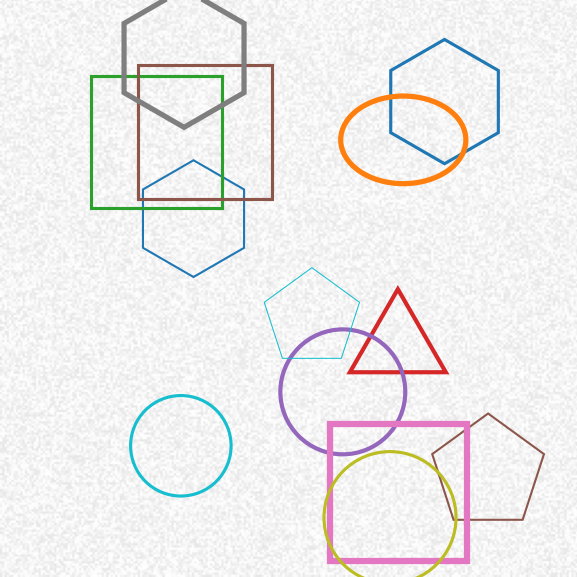[{"shape": "hexagon", "thickness": 1.5, "radius": 0.54, "center": [0.77, 0.823]}, {"shape": "hexagon", "thickness": 1, "radius": 0.51, "center": [0.335, 0.621]}, {"shape": "oval", "thickness": 2.5, "radius": 0.54, "center": [0.698, 0.757]}, {"shape": "square", "thickness": 1.5, "radius": 0.57, "center": [0.271, 0.753]}, {"shape": "triangle", "thickness": 2, "radius": 0.48, "center": [0.689, 0.403]}, {"shape": "circle", "thickness": 2, "radius": 0.54, "center": [0.594, 0.321]}, {"shape": "square", "thickness": 1.5, "radius": 0.58, "center": [0.355, 0.77]}, {"shape": "pentagon", "thickness": 1, "radius": 0.51, "center": [0.845, 0.181]}, {"shape": "square", "thickness": 3, "radius": 0.59, "center": [0.69, 0.146]}, {"shape": "hexagon", "thickness": 2.5, "radius": 0.6, "center": [0.319, 0.899]}, {"shape": "circle", "thickness": 1.5, "radius": 0.57, "center": [0.675, 0.103]}, {"shape": "pentagon", "thickness": 0.5, "radius": 0.43, "center": [0.54, 0.449]}, {"shape": "circle", "thickness": 1.5, "radius": 0.43, "center": [0.313, 0.227]}]